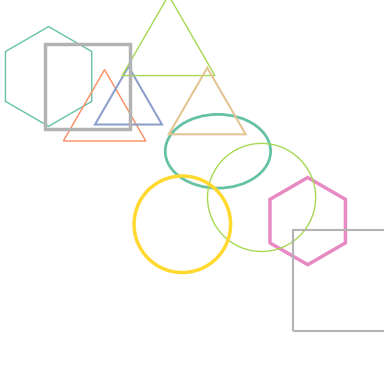[{"shape": "oval", "thickness": 2, "radius": 0.68, "center": [0.566, 0.607]}, {"shape": "hexagon", "thickness": 1, "radius": 0.65, "center": [0.126, 0.801]}, {"shape": "triangle", "thickness": 1, "radius": 0.62, "center": [0.272, 0.696]}, {"shape": "triangle", "thickness": 1.5, "radius": 0.5, "center": [0.334, 0.727]}, {"shape": "hexagon", "thickness": 2.5, "radius": 0.57, "center": [0.799, 0.426]}, {"shape": "triangle", "thickness": 1, "radius": 0.7, "center": [0.438, 0.873]}, {"shape": "circle", "thickness": 1, "radius": 0.7, "center": [0.679, 0.487]}, {"shape": "circle", "thickness": 2.5, "radius": 0.63, "center": [0.474, 0.417]}, {"shape": "triangle", "thickness": 1.5, "radius": 0.58, "center": [0.538, 0.709]}, {"shape": "square", "thickness": 1.5, "radius": 0.66, "center": [0.893, 0.271]}, {"shape": "square", "thickness": 2.5, "radius": 0.55, "center": [0.228, 0.775]}]